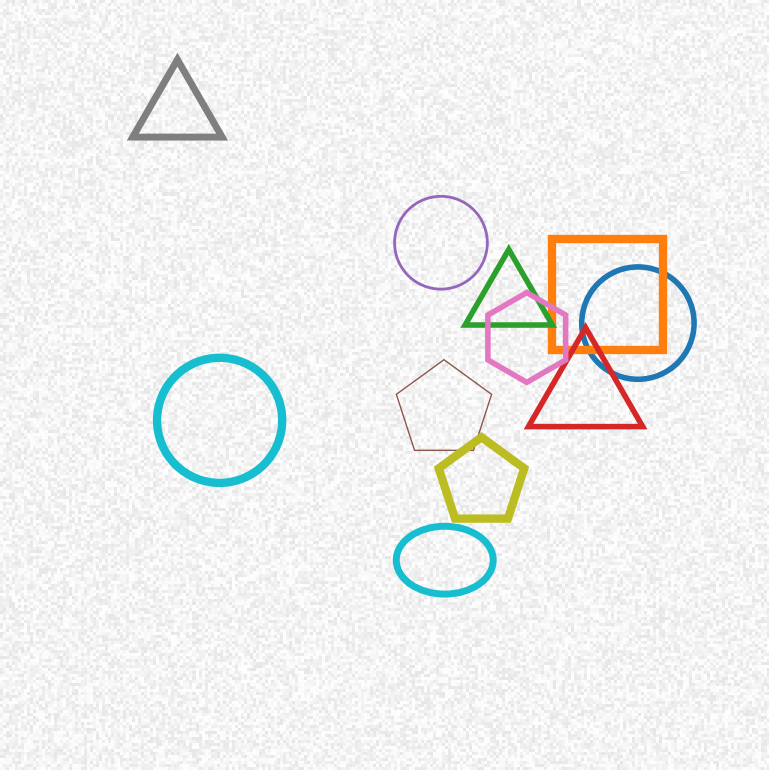[{"shape": "circle", "thickness": 2, "radius": 0.36, "center": [0.828, 0.58]}, {"shape": "square", "thickness": 3, "radius": 0.36, "center": [0.789, 0.618]}, {"shape": "triangle", "thickness": 2, "radius": 0.33, "center": [0.661, 0.611]}, {"shape": "triangle", "thickness": 2, "radius": 0.43, "center": [0.76, 0.489]}, {"shape": "circle", "thickness": 1, "radius": 0.3, "center": [0.573, 0.685]}, {"shape": "pentagon", "thickness": 0.5, "radius": 0.33, "center": [0.577, 0.468]}, {"shape": "hexagon", "thickness": 2, "radius": 0.29, "center": [0.684, 0.562]}, {"shape": "triangle", "thickness": 2.5, "radius": 0.34, "center": [0.23, 0.855]}, {"shape": "pentagon", "thickness": 3, "radius": 0.29, "center": [0.625, 0.374]}, {"shape": "circle", "thickness": 3, "radius": 0.41, "center": [0.285, 0.454]}, {"shape": "oval", "thickness": 2.5, "radius": 0.31, "center": [0.578, 0.272]}]